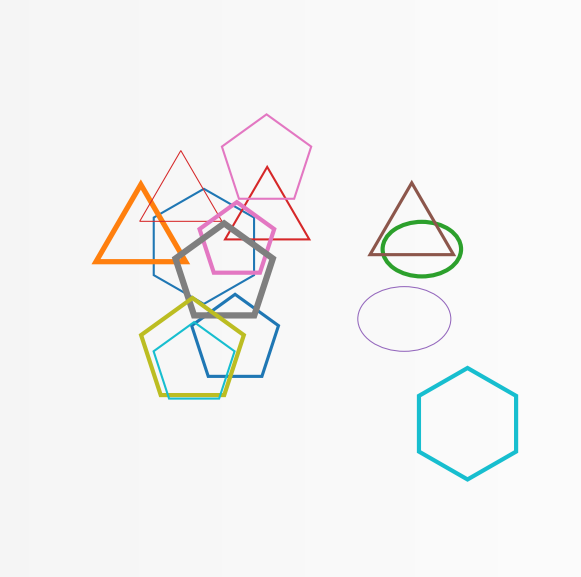[{"shape": "hexagon", "thickness": 1, "radius": 0.5, "center": [0.351, 0.573]}, {"shape": "pentagon", "thickness": 1.5, "radius": 0.39, "center": [0.404, 0.411]}, {"shape": "triangle", "thickness": 2.5, "radius": 0.45, "center": [0.242, 0.591]}, {"shape": "oval", "thickness": 2, "radius": 0.34, "center": [0.726, 0.568]}, {"shape": "triangle", "thickness": 1, "radius": 0.42, "center": [0.46, 0.626]}, {"shape": "triangle", "thickness": 0.5, "radius": 0.41, "center": [0.311, 0.657]}, {"shape": "oval", "thickness": 0.5, "radius": 0.4, "center": [0.696, 0.447]}, {"shape": "triangle", "thickness": 1.5, "radius": 0.41, "center": [0.708, 0.6]}, {"shape": "pentagon", "thickness": 2, "radius": 0.34, "center": [0.408, 0.582]}, {"shape": "pentagon", "thickness": 1, "radius": 0.4, "center": [0.459, 0.72]}, {"shape": "pentagon", "thickness": 3, "radius": 0.44, "center": [0.386, 0.524]}, {"shape": "pentagon", "thickness": 2, "radius": 0.46, "center": [0.331, 0.39]}, {"shape": "hexagon", "thickness": 2, "radius": 0.48, "center": [0.804, 0.265]}, {"shape": "pentagon", "thickness": 1, "radius": 0.37, "center": [0.334, 0.368]}]